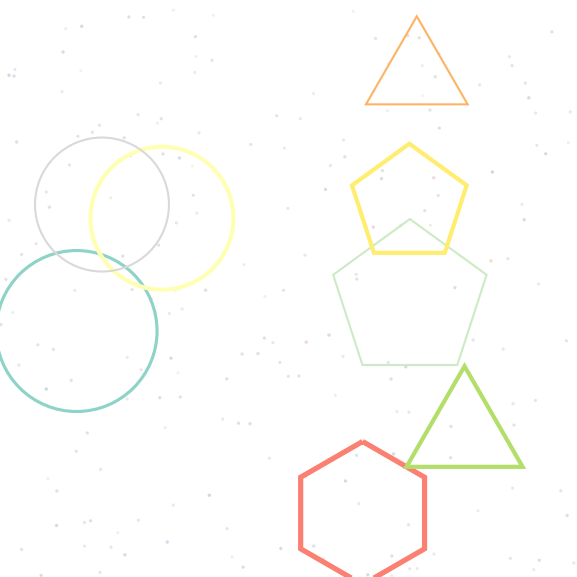[{"shape": "circle", "thickness": 1.5, "radius": 0.7, "center": [0.133, 0.426]}, {"shape": "circle", "thickness": 2, "radius": 0.62, "center": [0.28, 0.621]}, {"shape": "hexagon", "thickness": 2.5, "radius": 0.62, "center": [0.628, 0.111]}, {"shape": "triangle", "thickness": 1, "radius": 0.51, "center": [0.722, 0.869]}, {"shape": "triangle", "thickness": 2, "radius": 0.58, "center": [0.804, 0.249]}, {"shape": "circle", "thickness": 1, "radius": 0.58, "center": [0.177, 0.645]}, {"shape": "pentagon", "thickness": 1, "radius": 0.7, "center": [0.71, 0.48]}, {"shape": "pentagon", "thickness": 2, "radius": 0.52, "center": [0.709, 0.646]}]